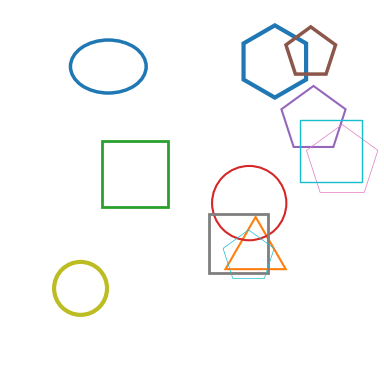[{"shape": "hexagon", "thickness": 3, "radius": 0.47, "center": [0.714, 0.84]}, {"shape": "oval", "thickness": 2.5, "radius": 0.49, "center": [0.281, 0.827]}, {"shape": "triangle", "thickness": 1.5, "radius": 0.45, "center": [0.664, 0.346]}, {"shape": "square", "thickness": 2, "radius": 0.43, "center": [0.349, 0.548]}, {"shape": "circle", "thickness": 1.5, "radius": 0.48, "center": [0.647, 0.472]}, {"shape": "pentagon", "thickness": 1.5, "radius": 0.44, "center": [0.814, 0.689]}, {"shape": "pentagon", "thickness": 2.5, "radius": 0.34, "center": [0.807, 0.862]}, {"shape": "pentagon", "thickness": 0.5, "radius": 0.49, "center": [0.889, 0.579]}, {"shape": "square", "thickness": 2, "radius": 0.38, "center": [0.621, 0.368]}, {"shape": "circle", "thickness": 3, "radius": 0.34, "center": [0.209, 0.251]}, {"shape": "pentagon", "thickness": 0.5, "radius": 0.35, "center": [0.646, 0.333]}, {"shape": "square", "thickness": 1, "radius": 0.4, "center": [0.859, 0.608]}]